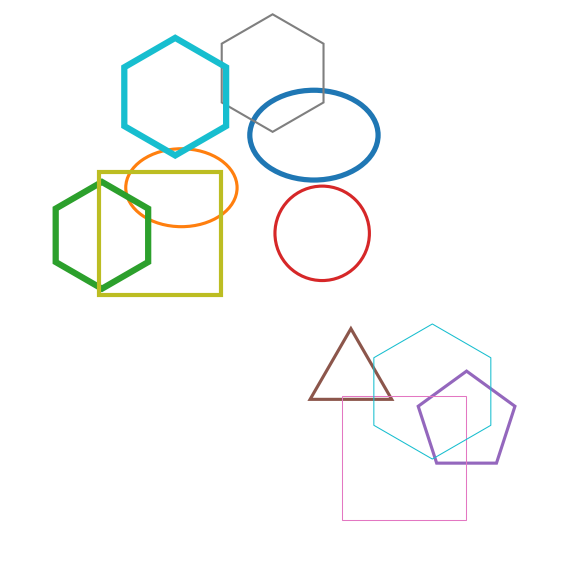[{"shape": "oval", "thickness": 2.5, "radius": 0.56, "center": [0.544, 0.765]}, {"shape": "oval", "thickness": 1.5, "radius": 0.48, "center": [0.314, 0.674]}, {"shape": "hexagon", "thickness": 3, "radius": 0.46, "center": [0.177, 0.592]}, {"shape": "circle", "thickness": 1.5, "radius": 0.41, "center": [0.558, 0.595]}, {"shape": "pentagon", "thickness": 1.5, "radius": 0.44, "center": [0.808, 0.268]}, {"shape": "triangle", "thickness": 1.5, "radius": 0.41, "center": [0.608, 0.348]}, {"shape": "square", "thickness": 0.5, "radius": 0.54, "center": [0.7, 0.206]}, {"shape": "hexagon", "thickness": 1, "radius": 0.51, "center": [0.472, 0.873]}, {"shape": "square", "thickness": 2, "radius": 0.53, "center": [0.277, 0.595]}, {"shape": "hexagon", "thickness": 0.5, "radius": 0.58, "center": [0.749, 0.321]}, {"shape": "hexagon", "thickness": 3, "radius": 0.51, "center": [0.303, 0.832]}]